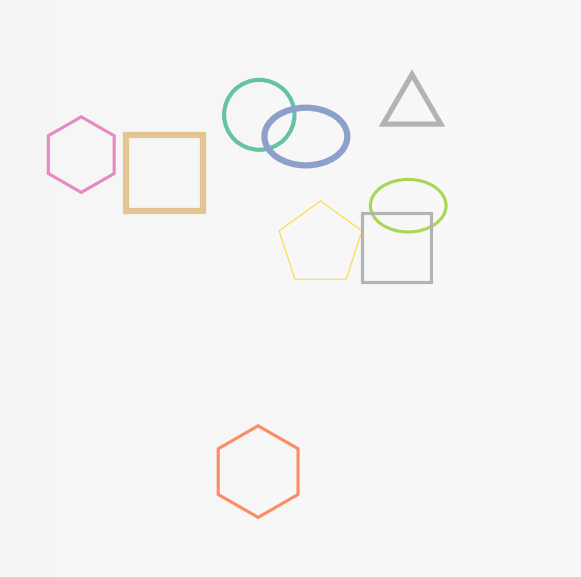[{"shape": "circle", "thickness": 2, "radius": 0.3, "center": [0.446, 0.8]}, {"shape": "hexagon", "thickness": 1.5, "radius": 0.4, "center": [0.444, 0.183]}, {"shape": "oval", "thickness": 3, "radius": 0.36, "center": [0.526, 0.763]}, {"shape": "hexagon", "thickness": 1.5, "radius": 0.33, "center": [0.14, 0.731]}, {"shape": "oval", "thickness": 1.5, "radius": 0.33, "center": [0.702, 0.643]}, {"shape": "pentagon", "thickness": 0.5, "radius": 0.37, "center": [0.552, 0.576]}, {"shape": "square", "thickness": 3, "radius": 0.33, "center": [0.283, 0.699]}, {"shape": "triangle", "thickness": 2.5, "radius": 0.29, "center": [0.709, 0.813]}, {"shape": "square", "thickness": 1.5, "radius": 0.3, "center": [0.683, 0.57]}]